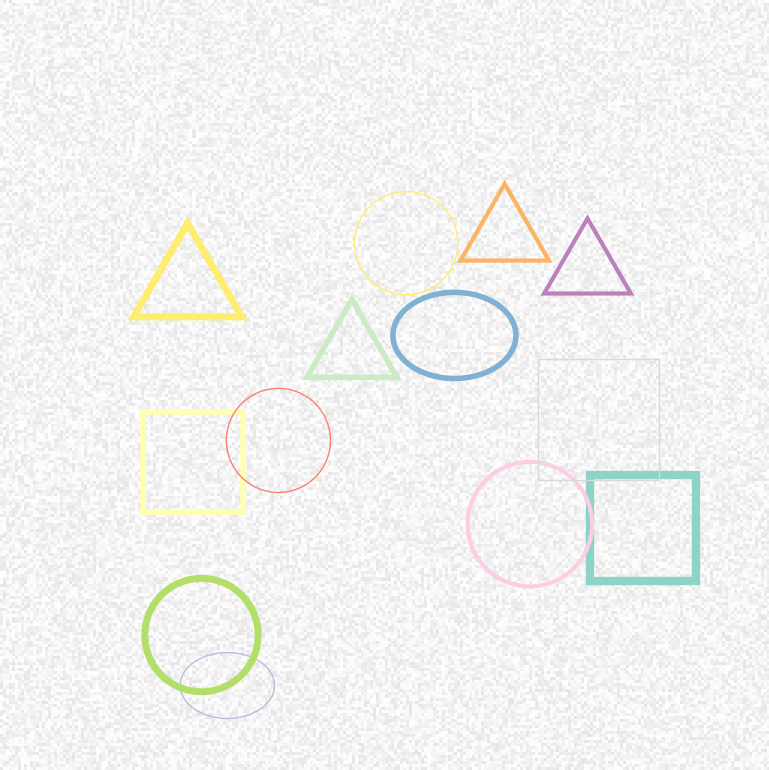[{"shape": "square", "thickness": 3, "radius": 0.34, "center": [0.835, 0.314]}, {"shape": "square", "thickness": 2, "radius": 0.32, "center": [0.251, 0.399]}, {"shape": "oval", "thickness": 0.5, "radius": 0.31, "center": [0.295, 0.11]}, {"shape": "circle", "thickness": 0.5, "radius": 0.34, "center": [0.362, 0.428]}, {"shape": "oval", "thickness": 2, "radius": 0.4, "center": [0.59, 0.564]}, {"shape": "triangle", "thickness": 1.5, "radius": 0.33, "center": [0.655, 0.695]}, {"shape": "circle", "thickness": 2.5, "radius": 0.37, "center": [0.262, 0.175]}, {"shape": "circle", "thickness": 1.5, "radius": 0.4, "center": [0.688, 0.319]}, {"shape": "square", "thickness": 0.5, "radius": 0.39, "center": [0.777, 0.455]}, {"shape": "triangle", "thickness": 1.5, "radius": 0.32, "center": [0.763, 0.651]}, {"shape": "triangle", "thickness": 2, "radius": 0.34, "center": [0.457, 0.544]}, {"shape": "circle", "thickness": 0.5, "radius": 0.34, "center": [0.527, 0.684]}, {"shape": "triangle", "thickness": 2.5, "radius": 0.41, "center": [0.244, 0.629]}]